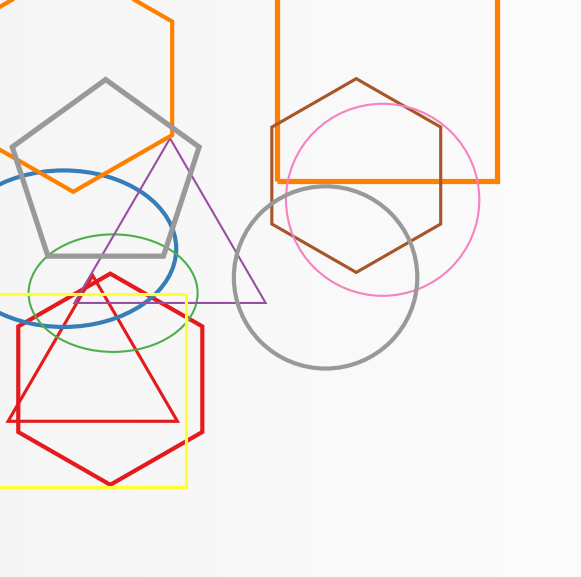[{"shape": "hexagon", "thickness": 2, "radius": 0.91, "center": [0.19, 0.342]}, {"shape": "triangle", "thickness": 1.5, "radius": 0.84, "center": [0.16, 0.354]}, {"shape": "oval", "thickness": 2, "radius": 0.97, "center": [0.11, 0.568]}, {"shape": "oval", "thickness": 1, "radius": 0.73, "center": [0.195, 0.492]}, {"shape": "triangle", "thickness": 1, "radius": 0.95, "center": [0.292, 0.57]}, {"shape": "hexagon", "thickness": 2, "radius": 0.98, "center": [0.126, 0.864]}, {"shape": "square", "thickness": 2.5, "radius": 0.94, "center": [0.666, 0.874]}, {"shape": "square", "thickness": 1.5, "radius": 0.84, "center": [0.152, 0.324]}, {"shape": "hexagon", "thickness": 1.5, "radius": 0.84, "center": [0.613, 0.695]}, {"shape": "circle", "thickness": 1, "radius": 0.83, "center": [0.658, 0.653]}, {"shape": "pentagon", "thickness": 2.5, "radius": 0.85, "center": [0.182, 0.692]}, {"shape": "circle", "thickness": 2, "radius": 0.79, "center": [0.56, 0.519]}]